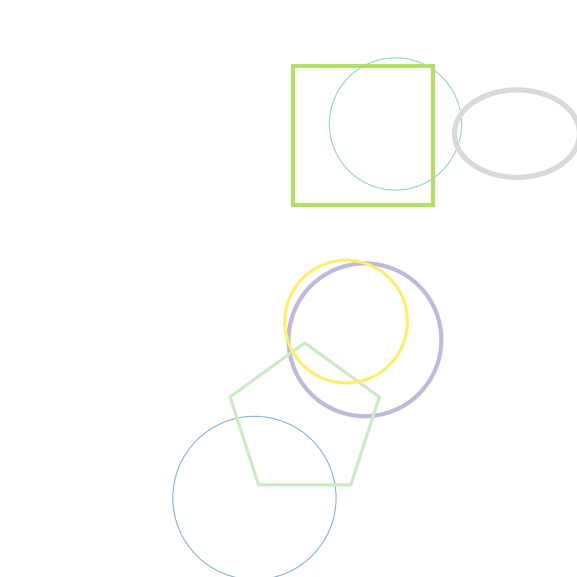[{"shape": "circle", "thickness": 0.5, "radius": 0.57, "center": [0.685, 0.785]}, {"shape": "circle", "thickness": 2, "radius": 0.66, "center": [0.632, 0.411]}, {"shape": "circle", "thickness": 0.5, "radius": 0.71, "center": [0.441, 0.137]}, {"shape": "square", "thickness": 2, "radius": 0.6, "center": [0.628, 0.764]}, {"shape": "oval", "thickness": 2.5, "radius": 0.54, "center": [0.895, 0.768]}, {"shape": "pentagon", "thickness": 1.5, "radius": 0.68, "center": [0.528, 0.27]}, {"shape": "circle", "thickness": 1.5, "radius": 0.53, "center": [0.599, 0.442]}]